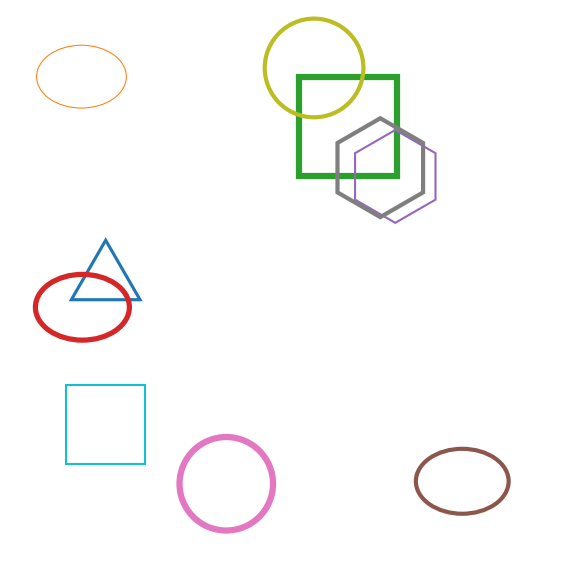[{"shape": "triangle", "thickness": 1.5, "radius": 0.34, "center": [0.183, 0.514]}, {"shape": "oval", "thickness": 0.5, "radius": 0.39, "center": [0.141, 0.866]}, {"shape": "square", "thickness": 3, "radius": 0.43, "center": [0.603, 0.78]}, {"shape": "oval", "thickness": 2.5, "radius": 0.41, "center": [0.143, 0.467]}, {"shape": "hexagon", "thickness": 1, "radius": 0.4, "center": [0.684, 0.694]}, {"shape": "oval", "thickness": 2, "radius": 0.4, "center": [0.8, 0.166]}, {"shape": "circle", "thickness": 3, "radius": 0.4, "center": [0.392, 0.161]}, {"shape": "hexagon", "thickness": 2, "radius": 0.43, "center": [0.659, 0.709]}, {"shape": "circle", "thickness": 2, "radius": 0.43, "center": [0.544, 0.881]}, {"shape": "square", "thickness": 1, "radius": 0.34, "center": [0.182, 0.265]}]